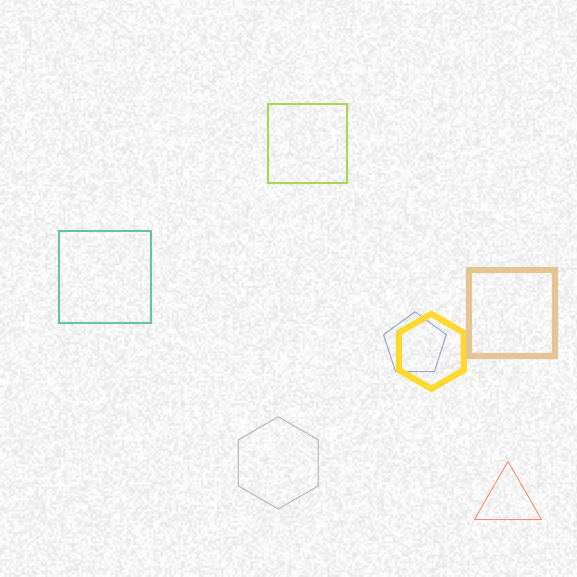[{"shape": "square", "thickness": 1, "radius": 0.4, "center": [0.182, 0.519]}, {"shape": "triangle", "thickness": 0.5, "radius": 0.34, "center": [0.88, 0.133]}, {"shape": "pentagon", "thickness": 0.5, "radius": 0.29, "center": [0.719, 0.402]}, {"shape": "square", "thickness": 1, "radius": 0.34, "center": [0.532, 0.751]}, {"shape": "hexagon", "thickness": 3, "radius": 0.32, "center": [0.747, 0.391]}, {"shape": "square", "thickness": 3, "radius": 0.37, "center": [0.887, 0.457]}, {"shape": "hexagon", "thickness": 0.5, "radius": 0.4, "center": [0.482, 0.198]}]